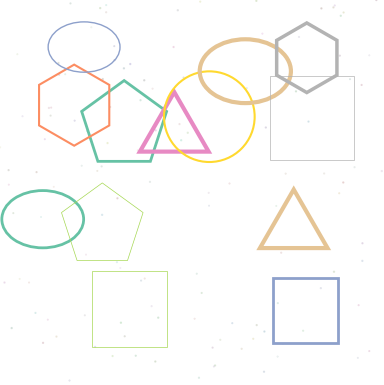[{"shape": "oval", "thickness": 2, "radius": 0.53, "center": [0.111, 0.431]}, {"shape": "pentagon", "thickness": 2, "radius": 0.58, "center": [0.322, 0.675]}, {"shape": "hexagon", "thickness": 1.5, "radius": 0.53, "center": [0.193, 0.727]}, {"shape": "square", "thickness": 2, "radius": 0.43, "center": [0.793, 0.193]}, {"shape": "oval", "thickness": 1, "radius": 0.47, "center": [0.218, 0.878]}, {"shape": "triangle", "thickness": 3, "radius": 0.52, "center": [0.453, 0.658]}, {"shape": "square", "thickness": 0.5, "radius": 0.49, "center": [0.337, 0.197]}, {"shape": "pentagon", "thickness": 0.5, "radius": 0.56, "center": [0.266, 0.413]}, {"shape": "circle", "thickness": 1.5, "radius": 0.59, "center": [0.544, 0.697]}, {"shape": "triangle", "thickness": 3, "radius": 0.51, "center": [0.763, 0.406]}, {"shape": "oval", "thickness": 3, "radius": 0.59, "center": [0.637, 0.815]}, {"shape": "square", "thickness": 0.5, "radius": 0.55, "center": [0.81, 0.694]}, {"shape": "hexagon", "thickness": 2.5, "radius": 0.45, "center": [0.797, 0.85]}]